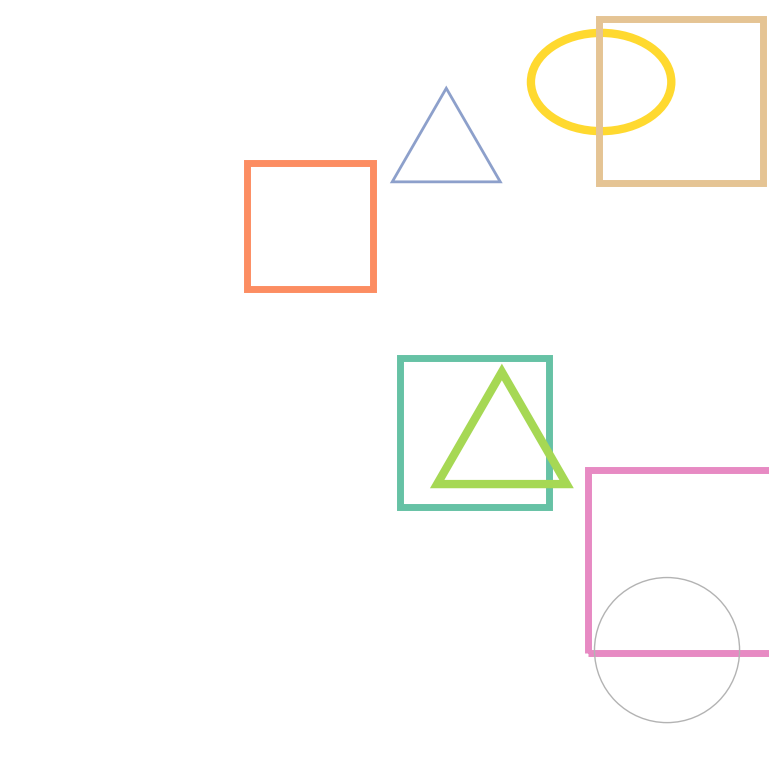[{"shape": "square", "thickness": 2.5, "radius": 0.48, "center": [0.616, 0.438]}, {"shape": "square", "thickness": 2.5, "radius": 0.41, "center": [0.403, 0.707]}, {"shape": "triangle", "thickness": 1, "radius": 0.41, "center": [0.58, 0.804]}, {"shape": "square", "thickness": 2.5, "radius": 0.6, "center": [0.883, 0.271]}, {"shape": "triangle", "thickness": 3, "radius": 0.49, "center": [0.652, 0.42]}, {"shape": "oval", "thickness": 3, "radius": 0.46, "center": [0.781, 0.893]}, {"shape": "square", "thickness": 2.5, "radius": 0.53, "center": [0.885, 0.869]}, {"shape": "circle", "thickness": 0.5, "radius": 0.47, "center": [0.866, 0.156]}]